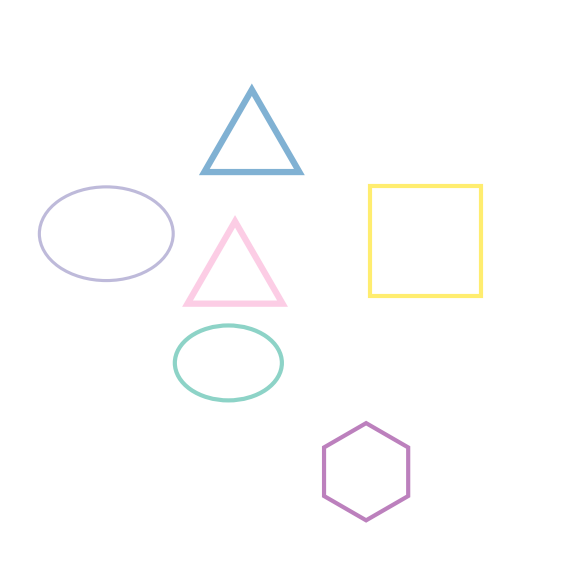[{"shape": "oval", "thickness": 2, "radius": 0.46, "center": [0.395, 0.371]}, {"shape": "oval", "thickness": 1.5, "radius": 0.58, "center": [0.184, 0.594]}, {"shape": "triangle", "thickness": 3, "radius": 0.48, "center": [0.436, 0.749]}, {"shape": "triangle", "thickness": 3, "radius": 0.47, "center": [0.407, 0.521]}, {"shape": "hexagon", "thickness": 2, "radius": 0.42, "center": [0.634, 0.182]}, {"shape": "square", "thickness": 2, "radius": 0.48, "center": [0.737, 0.582]}]